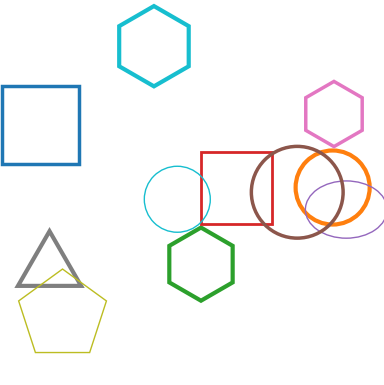[{"shape": "square", "thickness": 2.5, "radius": 0.5, "center": [0.106, 0.675]}, {"shape": "circle", "thickness": 3, "radius": 0.48, "center": [0.864, 0.513]}, {"shape": "hexagon", "thickness": 3, "radius": 0.47, "center": [0.522, 0.314]}, {"shape": "square", "thickness": 2, "radius": 0.46, "center": [0.615, 0.512]}, {"shape": "oval", "thickness": 1, "radius": 0.53, "center": [0.899, 0.456]}, {"shape": "circle", "thickness": 2.5, "radius": 0.6, "center": [0.772, 0.501]}, {"shape": "hexagon", "thickness": 2.5, "radius": 0.42, "center": [0.867, 0.704]}, {"shape": "triangle", "thickness": 3, "radius": 0.47, "center": [0.129, 0.305]}, {"shape": "pentagon", "thickness": 1, "radius": 0.6, "center": [0.162, 0.181]}, {"shape": "hexagon", "thickness": 3, "radius": 0.52, "center": [0.4, 0.88]}, {"shape": "circle", "thickness": 1, "radius": 0.43, "center": [0.461, 0.482]}]